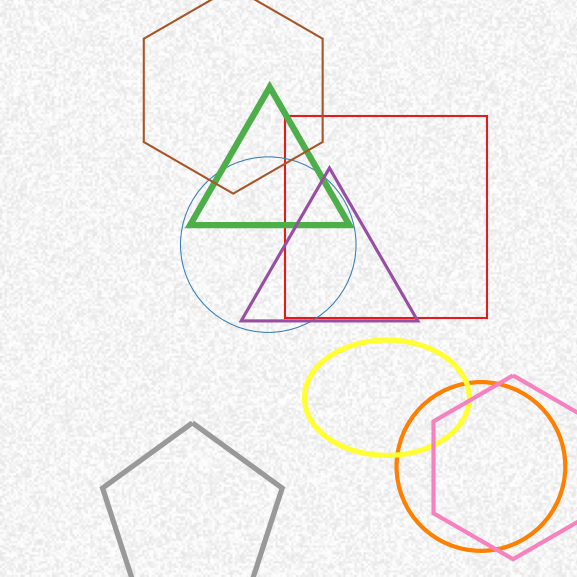[{"shape": "square", "thickness": 1, "radius": 0.87, "center": [0.669, 0.623]}, {"shape": "circle", "thickness": 0.5, "radius": 0.76, "center": [0.465, 0.575]}, {"shape": "triangle", "thickness": 3, "radius": 0.8, "center": [0.467, 0.689]}, {"shape": "triangle", "thickness": 1.5, "radius": 0.88, "center": [0.571, 0.532]}, {"shape": "circle", "thickness": 2, "radius": 0.73, "center": [0.833, 0.191]}, {"shape": "oval", "thickness": 2.5, "radius": 0.71, "center": [0.67, 0.31]}, {"shape": "hexagon", "thickness": 1, "radius": 0.89, "center": [0.404, 0.843]}, {"shape": "hexagon", "thickness": 2, "radius": 0.8, "center": [0.888, 0.19]}, {"shape": "pentagon", "thickness": 2.5, "radius": 0.82, "center": [0.333, 0.103]}]